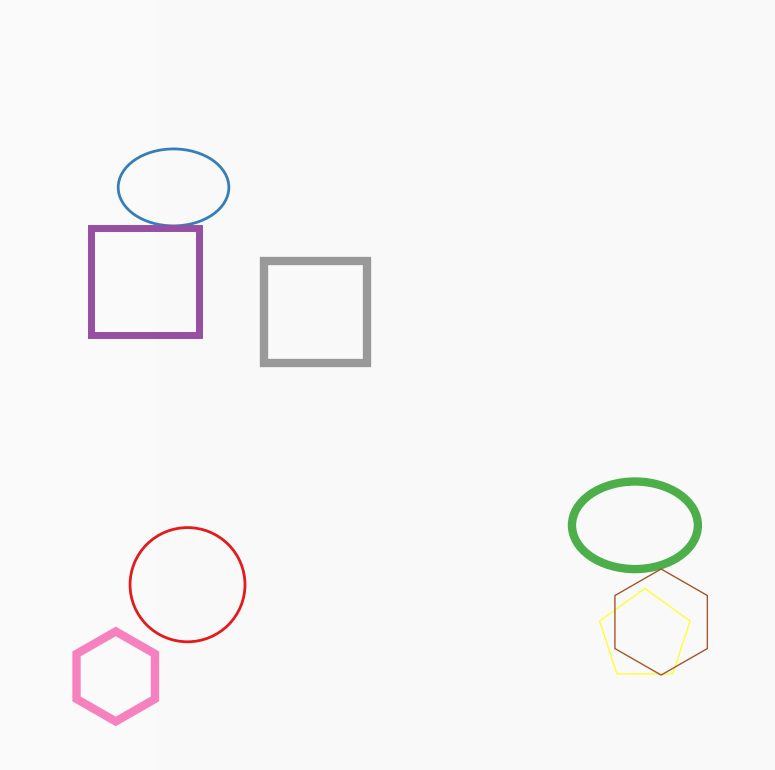[{"shape": "circle", "thickness": 1, "radius": 0.37, "center": [0.242, 0.241]}, {"shape": "oval", "thickness": 1, "radius": 0.36, "center": [0.224, 0.757]}, {"shape": "oval", "thickness": 3, "radius": 0.41, "center": [0.819, 0.318]}, {"shape": "square", "thickness": 2.5, "radius": 0.35, "center": [0.187, 0.634]}, {"shape": "pentagon", "thickness": 0.5, "radius": 0.31, "center": [0.832, 0.174]}, {"shape": "hexagon", "thickness": 0.5, "radius": 0.34, "center": [0.853, 0.192]}, {"shape": "hexagon", "thickness": 3, "radius": 0.29, "center": [0.149, 0.122]}, {"shape": "square", "thickness": 3, "radius": 0.33, "center": [0.407, 0.595]}]